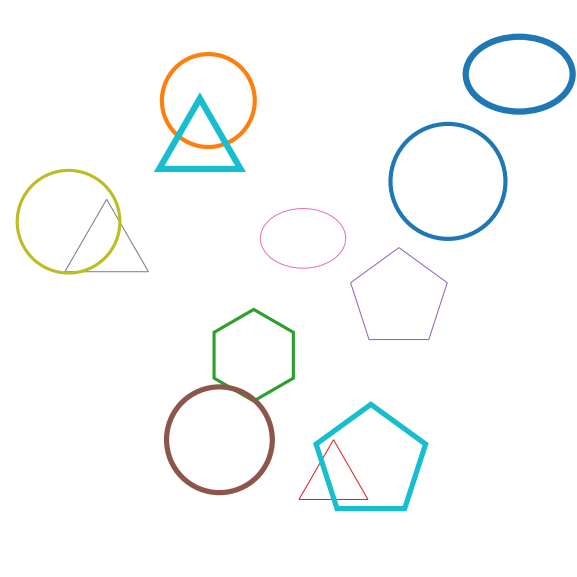[{"shape": "oval", "thickness": 3, "radius": 0.46, "center": [0.899, 0.871]}, {"shape": "circle", "thickness": 2, "radius": 0.5, "center": [0.776, 0.685]}, {"shape": "circle", "thickness": 2, "radius": 0.4, "center": [0.361, 0.825]}, {"shape": "hexagon", "thickness": 1.5, "radius": 0.4, "center": [0.439, 0.384]}, {"shape": "triangle", "thickness": 0.5, "radius": 0.34, "center": [0.577, 0.169]}, {"shape": "pentagon", "thickness": 0.5, "radius": 0.44, "center": [0.691, 0.482]}, {"shape": "circle", "thickness": 2.5, "radius": 0.46, "center": [0.38, 0.238]}, {"shape": "oval", "thickness": 0.5, "radius": 0.37, "center": [0.525, 0.586]}, {"shape": "triangle", "thickness": 0.5, "radius": 0.42, "center": [0.185, 0.57]}, {"shape": "circle", "thickness": 1.5, "radius": 0.44, "center": [0.119, 0.615]}, {"shape": "triangle", "thickness": 3, "radius": 0.41, "center": [0.346, 0.747]}, {"shape": "pentagon", "thickness": 2.5, "radius": 0.5, "center": [0.642, 0.199]}]